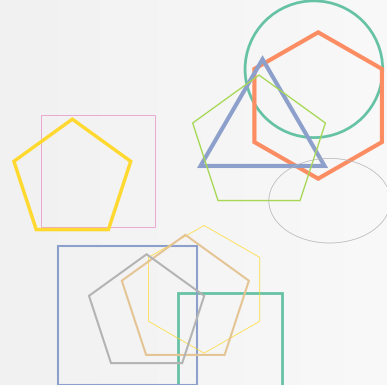[{"shape": "square", "thickness": 2, "radius": 0.67, "center": [0.594, 0.106]}, {"shape": "circle", "thickness": 2, "radius": 0.89, "center": [0.81, 0.82]}, {"shape": "hexagon", "thickness": 3, "radius": 0.95, "center": [0.821, 0.726]}, {"shape": "square", "thickness": 1.5, "radius": 0.9, "center": [0.329, 0.181]}, {"shape": "triangle", "thickness": 3, "radius": 0.92, "center": [0.678, 0.661]}, {"shape": "square", "thickness": 0.5, "radius": 0.73, "center": [0.253, 0.556]}, {"shape": "pentagon", "thickness": 1, "radius": 0.9, "center": [0.668, 0.625]}, {"shape": "pentagon", "thickness": 2.5, "radius": 0.79, "center": [0.187, 0.532]}, {"shape": "hexagon", "thickness": 0.5, "radius": 0.83, "center": [0.527, 0.249]}, {"shape": "pentagon", "thickness": 1.5, "radius": 0.86, "center": [0.478, 0.218]}, {"shape": "oval", "thickness": 0.5, "radius": 0.78, "center": [0.851, 0.479]}, {"shape": "pentagon", "thickness": 1.5, "radius": 0.78, "center": [0.378, 0.183]}]